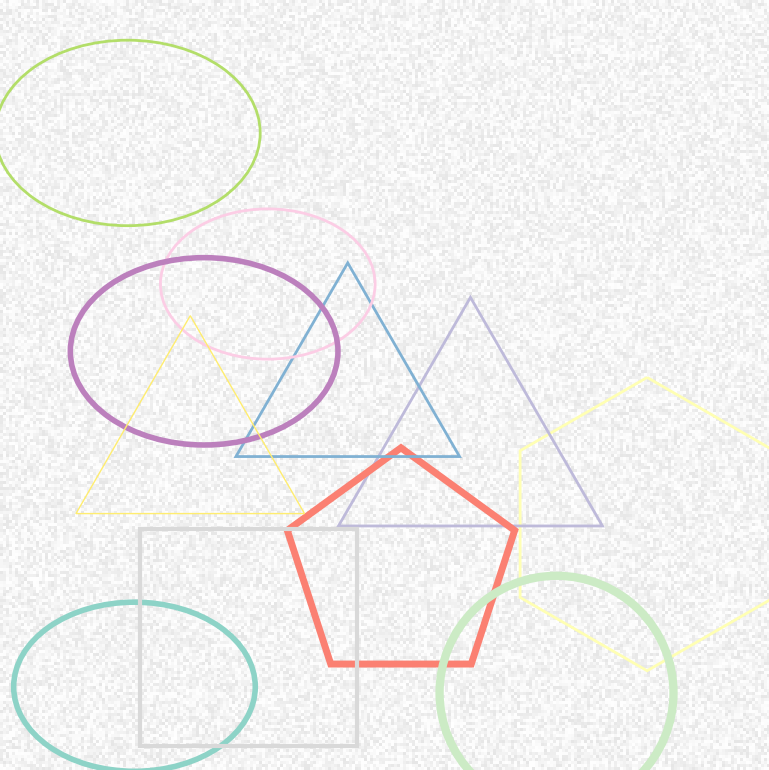[{"shape": "oval", "thickness": 2, "radius": 0.78, "center": [0.175, 0.108]}, {"shape": "hexagon", "thickness": 1, "radius": 0.95, "center": [0.84, 0.319]}, {"shape": "triangle", "thickness": 1, "radius": 0.99, "center": [0.611, 0.416]}, {"shape": "pentagon", "thickness": 2.5, "radius": 0.78, "center": [0.521, 0.263]}, {"shape": "triangle", "thickness": 1, "radius": 0.84, "center": [0.452, 0.491]}, {"shape": "oval", "thickness": 1, "radius": 0.86, "center": [0.166, 0.827]}, {"shape": "oval", "thickness": 1, "radius": 0.7, "center": [0.348, 0.631]}, {"shape": "square", "thickness": 1.5, "radius": 0.7, "center": [0.323, 0.172]}, {"shape": "oval", "thickness": 2, "radius": 0.87, "center": [0.265, 0.544]}, {"shape": "circle", "thickness": 3, "radius": 0.76, "center": [0.723, 0.1]}, {"shape": "triangle", "thickness": 0.5, "radius": 0.86, "center": [0.247, 0.419]}]